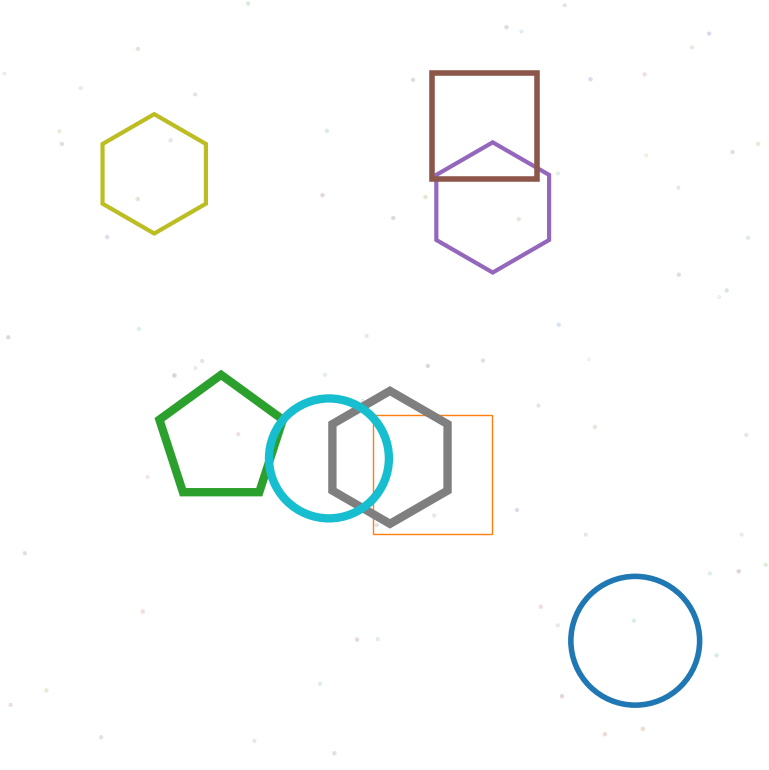[{"shape": "circle", "thickness": 2, "radius": 0.42, "center": [0.825, 0.168]}, {"shape": "square", "thickness": 0.5, "radius": 0.39, "center": [0.562, 0.384]}, {"shape": "pentagon", "thickness": 3, "radius": 0.42, "center": [0.287, 0.429]}, {"shape": "hexagon", "thickness": 1.5, "radius": 0.42, "center": [0.64, 0.731]}, {"shape": "square", "thickness": 2, "radius": 0.34, "center": [0.629, 0.837]}, {"shape": "hexagon", "thickness": 3, "radius": 0.43, "center": [0.506, 0.406]}, {"shape": "hexagon", "thickness": 1.5, "radius": 0.39, "center": [0.2, 0.774]}, {"shape": "circle", "thickness": 3, "radius": 0.39, "center": [0.427, 0.405]}]